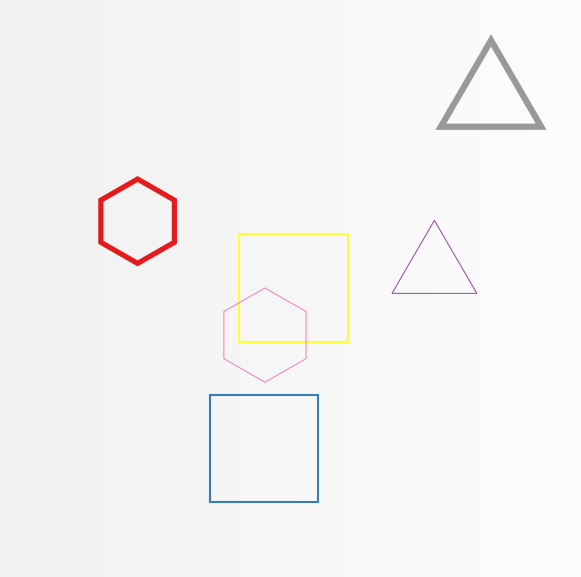[{"shape": "hexagon", "thickness": 2.5, "radius": 0.37, "center": [0.237, 0.616]}, {"shape": "square", "thickness": 1, "radius": 0.46, "center": [0.455, 0.222]}, {"shape": "triangle", "thickness": 0.5, "radius": 0.42, "center": [0.747, 0.533]}, {"shape": "square", "thickness": 1, "radius": 0.47, "center": [0.505, 0.5]}, {"shape": "hexagon", "thickness": 0.5, "radius": 0.41, "center": [0.456, 0.419]}, {"shape": "triangle", "thickness": 3, "radius": 0.5, "center": [0.845, 0.83]}]